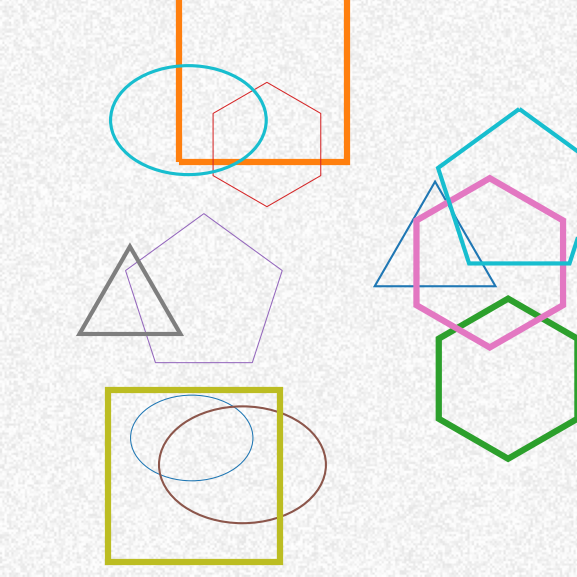[{"shape": "oval", "thickness": 0.5, "radius": 0.53, "center": [0.332, 0.241]}, {"shape": "triangle", "thickness": 1, "radius": 0.6, "center": [0.753, 0.564]}, {"shape": "square", "thickness": 3, "radius": 0.73, "center": [0.455, 0.863]}, {"shape": "hexagon", "thickness": 3, "radius": 0.69, "center": [0.88, 0.343]}, {"shape": "hexagon", "thickness": 0.5, "radius": 0.54, "center": [0.462, 0.749]}, {"shape": "pentagon", "thickness": 0.5, "radius": 0.71, "center": [0.353, 0.487]}, {"shape": "oval", "thickness": 1, "radius": 0.72, "center": [0.42, 0.194]}, {"shape": "hexagon", "thickness": 3, "radius": 0.73, "center": [0.848, 0.544]}, {"shape": "triangle", "thickness": 2, "radius": 0.5, "center": [0.225, 0.471]}, {"shape": "square", "thickness": 3, "radius": 0.74, "center": [0.335, 0.175]}, {"shape": "oval", "thickness": 1.5, "radius": 0.67, "center": [0.326, 0.791]}, {"shape": "pentagon", "thickness": 2, "radius": 0.74, "center": [0.899, 0.663]}]